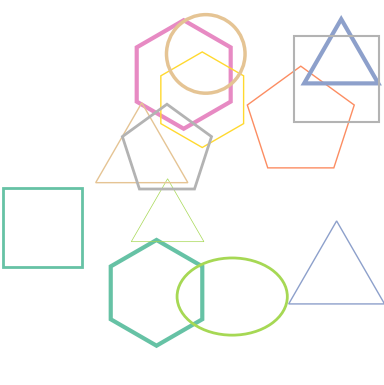[{"shape": "square", "thickness": 2, "radius": 0.51, "center": [0.11, 0.41]}, {"shape": "hexagon", "thickness": 3, "radius": 0.69, "center": [0.407, 0.239]}, {"shape": "pentagon", "thickness": 1, "radius": 0.73, "center": [0.781, 0.682]}, {"shape": "triangle", "thickness": 3, "radius": 0.56, "center": [0.886, 0.839]}, {"shape": "triangle", "thickness": 1, "radius": 0.72, "center": [0.874, 0.282]}, {"shape": "hexagon", "thickness": 3, "radius": 0.7, "center": [0.477, 0.807]}, {"shape": "triangle", "thickness": 0.5, "radius": 0.54, "center": [0.435, 0.427]}, {"shape": "oval", "thickness": 2, "radius": 0.72, "center": [0.603, 0.23]}, {"shape": "hexagon", "thickness": 1, "radius": 0.62, "center": [0.525, 0.741]}, {"shape": "triangle", "thickness": 1, "radius": 0.69, "center": [0.368, 0.595]}, {"shape": "circle", "thickness": 2.5, "radius": 0.51, "center": [0.534, 0.86]}, {"shape": "pentagon", "thickness": 2, "radius": 0.61, "center": [0.434, 0.608]}, {"shape": "square", "thickness": 1.5, "radius": 0.56, "center": [0.874, 0.795]}]